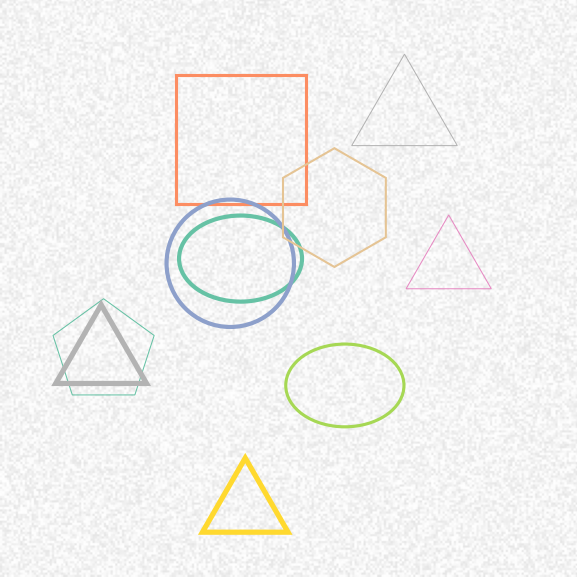[{"shape": "oval", "thickness": 2, "radius": 0.53, "center": [0.417, 0.551]}, {"shape": "pentagon", "thickness": 0.5, "radius": 0.46, "center": [0.179, 0.39]}, {"shape": "square", "thickness": 1.5, "radius": 0.56, "center": [0.417, 0.757]}, {"shape": "circle", "thickness": 2, "radius": 0.55, "center": [0.399, 0.543]}, {"shape": "triangle", "thickness": 0.5, "radius": 0.43, "center": [0.777, 0.542]}, {"shape": "oval", "thickness": 1.5, "radius": 0.51, "center": [0.597, 0.332]}, {"shape": "triangle", "thickness": 2.5, "radius": 0.43, "center": [0.425, 0.12]}, {"shape": "hexagon", "thickness": 1, "radius": 0.51, "center": [0.579, 0.64]}, {"shape": "triangle", "thickness": 0.5, "radius": 0.53, "center": [0.7, 0.8]}, {"shape": "triangle", "thickness": 2.5, "radius": 0.45, "center": [0.175, 0.381]}]